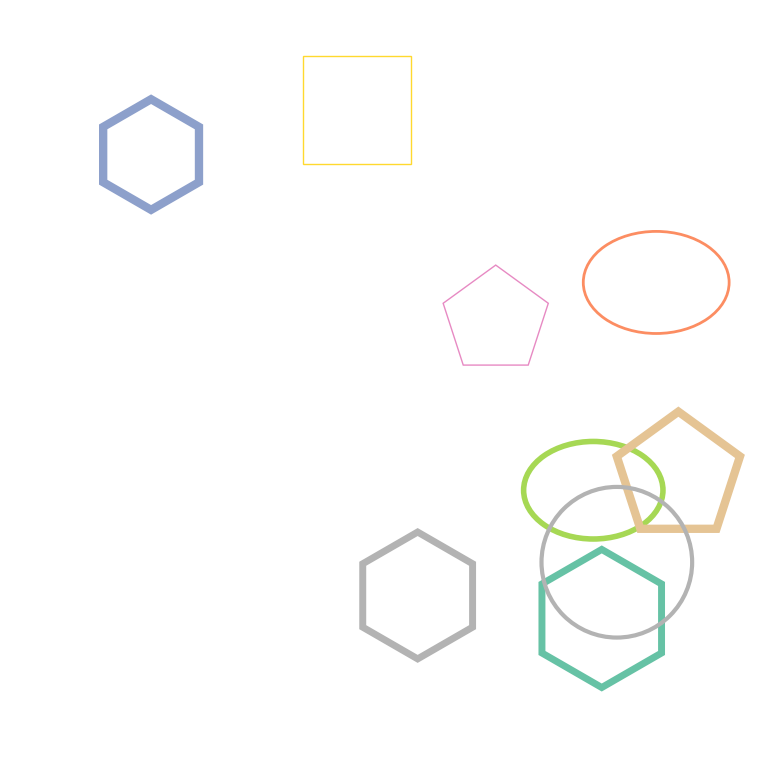[{"shape": "hexagon", "thickness": 2.5, "radius": 0.45, "center": [0.781, 0.197]}, {"shape": "oval", "thickness": 1, "radius": 0.47, "center": [0.852, 0.633]}, {"shape": "hexagon", "thickness": 3, "radius": 0.36, "center": [0.196, 0.799]}, {"shape": "pentagon", "thickness": 0.5, "radius": 0.36, "center": [0.644, 0.584]}, {"shape": "oval", "thickness": 2, "radius": 0.45, "center": [0.771, 0.363]}, {"shape": "square", "thickness": 0.5, "radius": 0.35, "center": [0.464, 0.857]}, {"shape": "pentagon", "thickness": 3, "radius": 0.42, "center": [0.881, 0.381]}, {"shape": "circle", "thickness": 1.5, "radius": 0.49, "center": [0.801, 0.27]}, {"shape": "hexagon", "thickness": 2.5, "radius": 0.41, "center": [0.542, 0.227]}]